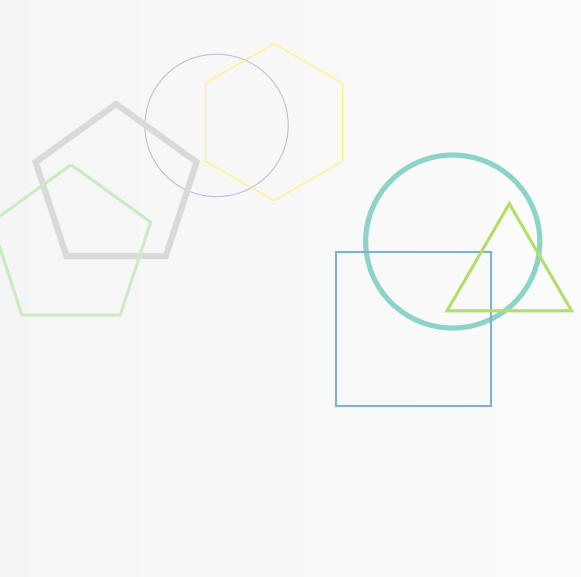[{"shape": "circle", "thickness": 2.5, "radius": 0.75, "center": [0.779, 0.581]}, {"shape": "circle", "thickness": 0.5, "radius": 0.62, "center": [0.373, 0.782]}, {"shape": "square", "thickness": 1, "radius": 0.67, "center": [0.711, 0.429]}, {"shape": "triangle", "thickness": 1.5, "radius": 0.62, "center": [0.876, 0.523]}, {"shape": "pentagon", "thickness": 3, "radius": 0.73, "center": [0.2, 0.673]}, {"shape": "pentagon", "thickness": 1.5, "radius": 0.72, "center": [0.122, 0.57]}, {"shape": "hexagon", "thickness": 0.5, "radius": 0.68, "center": [0.471, 0.788]}]